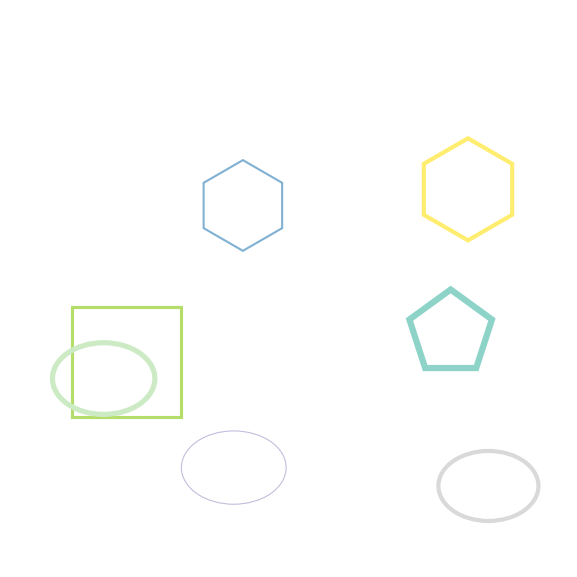[{"shape": "pentagon", "thickness": 3, "radius": 0.38, "center": [0.78, 0.423]}, {"shape": "oval", "thickness": 0.5, "radius": 0.45, "center": [0.405, 0.189]}, {"shape": "hexagon", "thickness": 1, "radius": 0.39, "center": [0.421, 0.643]}, {"shape": "square", "thickness": 1.5, "radius": 0.47, "center": [0.219, 0.372]}, {"shape": "oval", "thickness": 2, "radius": 0.43, "center": [0.846, 0.158]}, {"shape": "oval", "thickness": 2.5, "radius": 0.44, "center": [0.179, 0.344]}, {"shape": "hexagon", "thickness": 2, "radius": 0.44, "center": [0.81, 0.671]}]